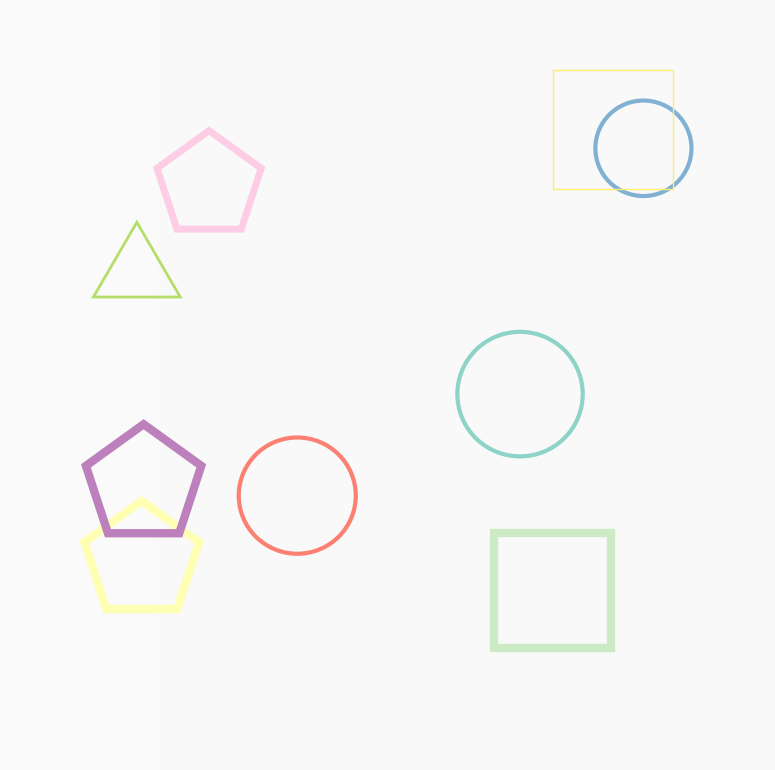[{"shape": "circle", "thickness": 1.5, "radius": 0.4, "center": [0.671, 0.488]}, {"shape": "pentagon", "thickness": 3, "radius": 0.39, "center": [0.183, 0.272]}, {"shape": "circle", "thickness": 1.5, "radius": 0.38, "center": [0.384, 0.356]}, {"shape": "circle", "thickness": 1.5, "radius": 0.31, "center": [0.83, 0.807]}, {"shape": "triangle", "thickness": 1, "radius": 0.32, "center": [0.177, 0.647]}, {"shape": "pentagon", "thickness": 2.5, "radius": 0.35, "center": [0.27, 0.76]}, {"shape": "pentagon", "thickness": 3, "radius": 0.39, "center": [0.185, 0.371]}, {"shape": "square", "thickness": 3, "radius": 0.38, "center": [0.713, 0.233]}, {"shape": "square", "thickness": 0.5, "radius": 0.39, "center": [0.791, 0.831]}]